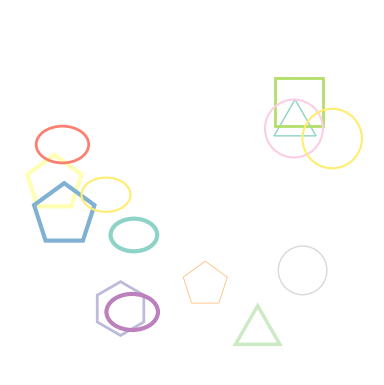[{"shape": "triangle", "thickness": 1, "radius": 0.31, "center": [0.766, 0.679]}, {"shape": "oval", "thickness": 3, "radius": 0.3, "center": [0.348, 0.39]}, {"shape": "pentagon", "thickness": 3, "radius": 0.37, "center": [0.141, 0.524]}, {"shape": "hexagon", "thickness": 2, "radius": 0.35, "center": [0.313, 0.199]}, {"shape": "oval", "thickness": 2, "radius": 0.34, "center": [0.162, 0.625]}, {"shape": "pentagon", "thickness": 3, "radius": 0.41, "center": [0.167, 0.442]}, {"shape": "pentagon", "thickness": 0.5, "radius": 0.3, "center": [0.533, 0.262]}, {"shape": "square", "thickness": 2, "radius": 0.31, "center": [0.776, 0.735]}, {"shape": "circle", "thickness": 1.5, "radius": 0.38, "center": [0.763, 0.666]}, {"shape": "circle", "thickness": 1, "radius": 0.32, "center": [0.786, 0.298]}, {"shape": "oval", "thickness": 3, "radius": 0.33, "center": [0.343, 0.19]}, {"shape": "triangle", "thickness": 2.5, "radius": 0.33, "center": [0.669, 0.139]}, {"shape": "oval", "thickness": 1.5, "radius": 0.32, "center": [0.275, 0.494]}, {"shape": "circle", "thickness": 1.5, "radius": 0.39, "center": [0.863, 0.64]}]